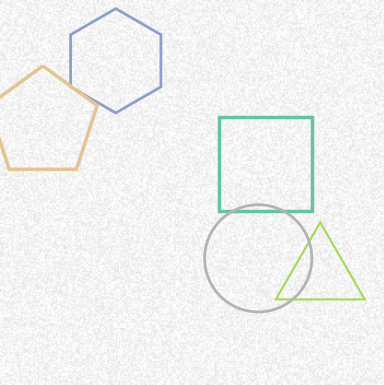[{"shape": "square", "thickness": 2.5, "radius": 0.61, "center": [0.69, 0.574]}, {"shape": "hexagon", "thickness": 2, "radius": 0.68, "center": [0.301, 0.842]}, {"shape": "triangle", "thickness": 1.5, "radius": 0.67, "center": [0.832, 0.289]}, {"shape": "pentagon", "thickness": 2.5, "radius": 0.74, "center": [0.111, 0.68]}, {"shape": "circle", "thickness": 2, "radius": 0.7, "center": [0.671, 0.329]}]